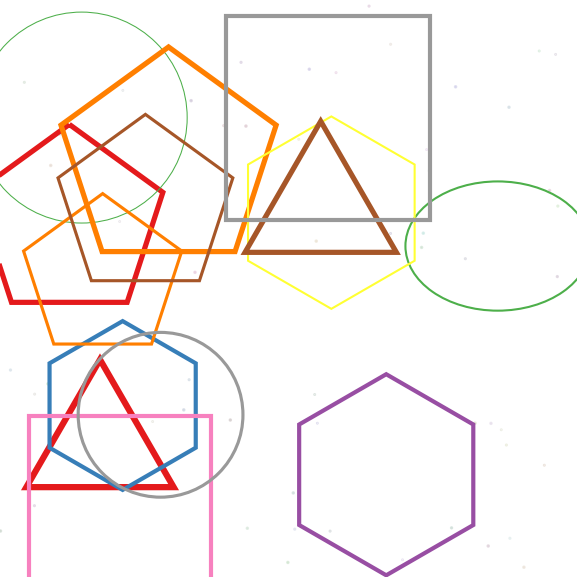[{"shape": "triangle", "thickness": 3, "radius": 0.74, "center": [0.173, 0.229]}, {"shape": "pentagon", "thickness": 2.5, "radius": 0.85, "center": [0.12, 0.613]}, {"shape": "hexagon", "thickness": 2, "radius": 0.73, "center": [0.212, 0.297]}, {"shape": "circle", "thickness": 0.5, "radius": 0.91, "center": [0.141, 0.796]}, {"shape": "oval", "thickness": 1, "radius": 0.8, "center": [0.862, 0.573]}, {"shape": "hexagon", "thickness": 2, "radius": 0.87, "center": [0.669, 0.177]}, {"shape": "pentagon", "thickness": 2.5, "radius": 0.98, "center": [0.292, 0.722]}, {"shape": "pentagon", "thickness": 1.5, "radius": 0.72, "center": [0.178, 0.52]}, {"shape": "hexagon", "thickness": 1, "radius": 0.83, "center": [0.574, 0.631]}, {"shape": "triangle", "thickness": 2.5, "radius": 0.76, "center": [0.555, 0.638]}, {"shape": "pentagon", "thickness": 1.5, "radius": 0.8, "center": [0.252, 0.642]}, {"shape": "square", "thickness": 2, "radius": 0.79, "center": [0.208, 0.121]}, {"shape": "square", "thickness": 2, "radius": 0.88, "center": [0.568, 0.795]}, {"shape": "circle", "thickness": 1.5, "radius": 0.71, "center": [0.278, 0.281]}]